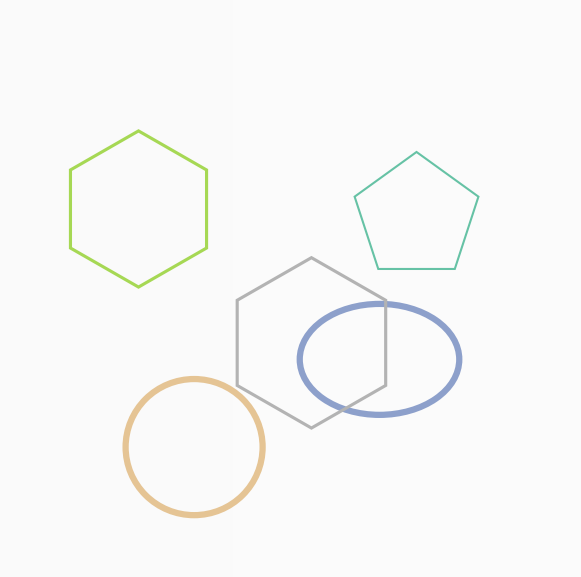[{"shape": "pentagon", "thickness": 1, "radius": 0.56, "center": [0.717, 0.624]}, {"shape": "oval", "thickness": 3, "radius": 0.69, "center": [0.653, 0.377]}, {"shape": "hexagon", "thickness": 1.5, "radius": 0.68, "center": [0.238, 0.637]}, {"shape": "circle", "thickness": 3, "radius": 0.59, "center": [0.334, 0.225]}, {"shape": "hexagon", "thickness": 1.5, "radius": 0.74, "center": [0.536, 0.405]}]